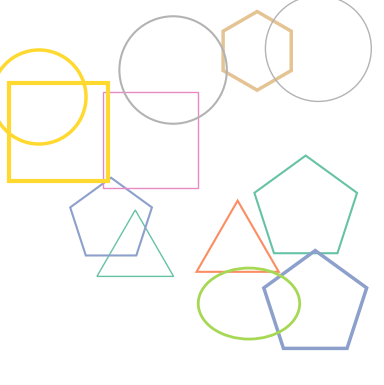[{"shape": "triangle", "thickness": 1, "radius": 0.57, "center": [0.351, 0.34]}, {"shape": "pentagon", "thickness": 1.5, "radius": 0.7, "center": [0.794, 0.456]}, {"shape": "triangle", "thickness": 1.5, "radius": 0.62, "center": [0.617, 0.356]}, {"shape": "pentagon", "thickness": 2.5, "radius": 0.7, "center": [0.819, 0.209]}, {"shape": "pentagon", "thickness": 1.5, "radius": 0.56, "center": [0.288, 0.427]}, {"shape": "square", "thickness": 1, "radius": 0.62, "center": [0.39, 0.636]}, {"shape": "oval", "thickness": 2, "radius": 0.66, "center": [0.647, 0.212]}, {"shape": "circle", "thickness": 2.5, "radius": 0.61, "center": [0.101, 0.748]}, {"shape": "square", "thickness": 3, "radius": 0.64, "center": [0.152, 0.657]}, {"shape": "hexagon", "thickness": 2.5, "radius": 0.51, "center": [0.668, 0.868]}, {"shape": "circle", "thickness": 1, "radius": 0.69, "center": [0.827, 0.874]}, {"shape": "circle", "thickness": 1.5, "radius": 0.7, "center": [0.45, 0.818]}]